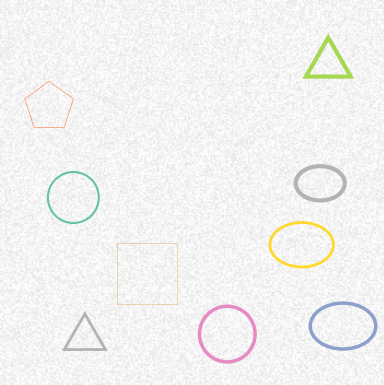[{"shape": "circle", "thickness": 1.5, "radius": 0.33, "center": [0.191, 0.487]}, {"shape": "pentagon", "thickness": 0.5, "radius": 0.33, "center": [0.127, 0.723]}, {"shape": "oval", "thickness": 2.5, "radius": 0.43, "center": [0.891, 0.153]}, {"shape": "circle", "thickness": 2.5, "radius": 0.36, "center": [0.59, 0.132]}, {"shape": "triangle", "thickness": 3, "radius": 0.34, "center": [0.853, 0.835]}, {"shape": "oval", "thickness": 2, "radius": 0.41, "center": [0.784, 0.364]}, {"shape": "square", "thickness": 0.5, "radius": 0.39, "center": [0.382, 0.29]}, {"shape": "oval", "thickness": 3, "radius": 0.32, "center": [0.832, 0.524]}, {"shape": "triangle", "thickness": 2, "radius": 0.31, "center": [0.22, 0.123]}]